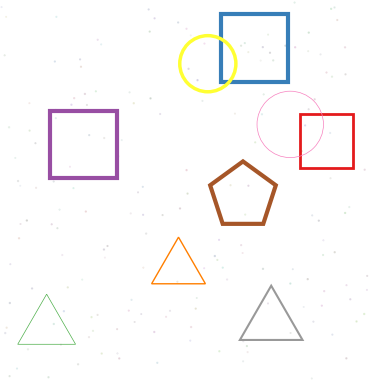[{"shape": "square", "thickness": 2, "radius": 0.35, "center": [0.849, 0.634]}, {"shape": "square", "thickness": 3, "radius": 0.44, "center": [0.661, 0.875]}, {"shape": "triangle", "thickness": 0.5, "radius": 0.43, "center": [0.121, 0.149]}, {"shape": "square", "thickness": 3, "radius": 0.44, "center": [0.218, 0.625]}, {"shape": "triangle", "thickness": 1, "radius": 0.4, "center": [0.464, 0.303]}, {"shape": "circle", "thickness": 2.5, "radius": 0.36, "center": [0.54, 0.835]}, {"shape": "pentagon", "thickness": 3, "radius": 0.45, "center": [0.631, 0.491]}, {"shape": "circle", "thickness": 0.5, "radius": 0.43, "center": [0.754, 0.677]}, {"shape": "triangle", "thickness": 1.5, "radius": 0.47, "center": [0.704, 0.164]}]